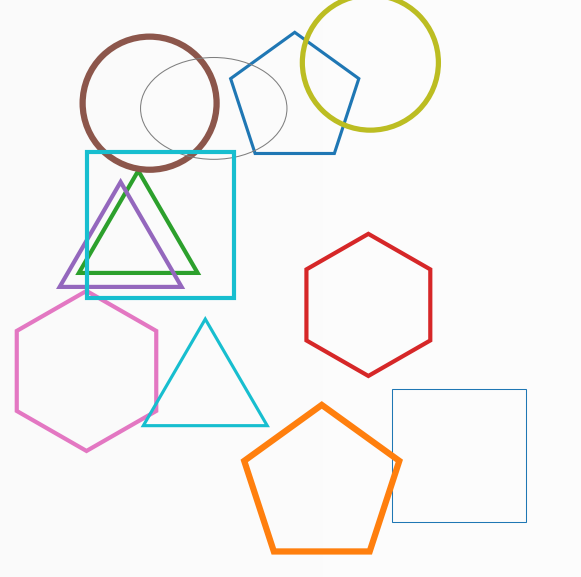[{"shape": "pentagon", "thickness": 1.5, "radius": 0.58, "center": [0.507, 0.827]}, {"shape": "square", "thickness": 0.5, "radius": 0.58, "center": [0.79, 0.21]}, {"shape": "pentagon", "thickness": 3, "radius": 0.7, "center": [0.554, 0.158]}, {"shape": "triangle", "thickness": 2, "radius": 0.59, "center": [0.238, 0.586]}, {"shape": "hexagon", "thickness": 2, "radius": 0.62, "center": [0.634, 0.471]}, {"shape": "triangle", "thickness": 2, "radius": 0.61, "center": [0.208, 0.563]}, {"shape": "circle", "thickness": 3, "radius": 0.58, "center": [0.257, 0.82]}, {"shape": "hexagon", "thickness": 2, "radius": 0.69, "center": [0.149, 0.357]}, {"shape": "oval", "thickness": 0.5, "radius": 0.63, "center": [0.368, 0.811]}, {"shape": "circle", "thickness": 2.5, "radius": 0.59, "center": [0.637, 0.891]}, {"shape": "square", "thickness": 2, "radius": 0.63, "center": [0.276, 0.61]}, {"shape": "triangle", "thickness": 1.5, "radius": 0.62, "center": [0.353, 0.324]}]